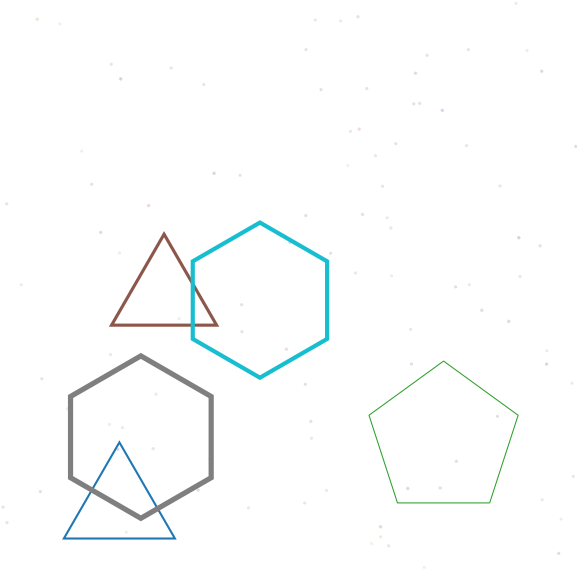[{"shape": "triangle", "thickness": 1, "radius": 0.56, "center": [0.207, 0.122]}, {"shape": "pentagon", "thickness": 0.5, "radius": 0.68, "center": [0.768, 0.238]}, {"shape": "triangle", "thickness": 1.5, "radius": 0.53, "center": [0.284, 0.489]}, {"shape": "hexagon", "thickness": 2.5, "radius": 0.7, "center": [0.244, 0.242]}, {"shape": "hexagon", "thickness": 2, "radius": 0.67, "center": [0.45, 0.479]}]